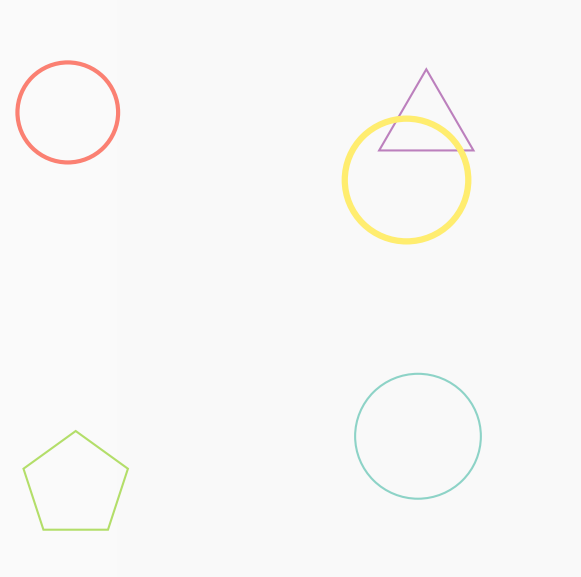[{"shape": "circle", "thickness": 1, "radius": 0.54, "center": [0.719, 0.244]}, {"shape": "circle", "thickness": 2, "radius": 0.43, "center": [0.117, 0.804]}, {"shape": "pentagon", "thickness": 1, "radius": 0.47, "center": [0.13, 0.158]}, {"shape": "triangle", "thickness": 1, "radius": 0.47, "center": [0.733, 0.785]}, {"shape": "circle", "thickness": 3, "radius": 0.53, "center": [0.699, 0.687]}]